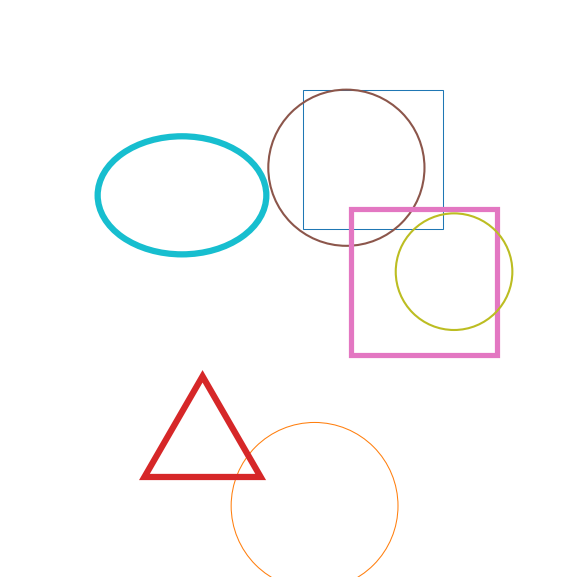[{"shape": "square", "thickness": 0.5, "radius": 0.6, "center": [0.646, 0.723]}, {"shape": "circle", "thickness": 0.5, "radius": 0.72, "center": [0.545, 0.123]}, {"shape": "triangle", "thickness": 3, "radius": 0.58, "center": [0.351, 0.231]}, {"shape": "circle", "thickness": 1, "radius": 0.68, "center": [0.6, 0.709]}, {"shape": "square", "thickness": 2.5, "radius": 0.63, "center": [0.735, 0.51]}, {"shape": "circle", "thickness": 1, "radius": 0.5, "center": [0.786, 0.529]}, {"shape": "oval", "thickness": 3, "radius": 0.73, "center": [0.315, 0.661]}]